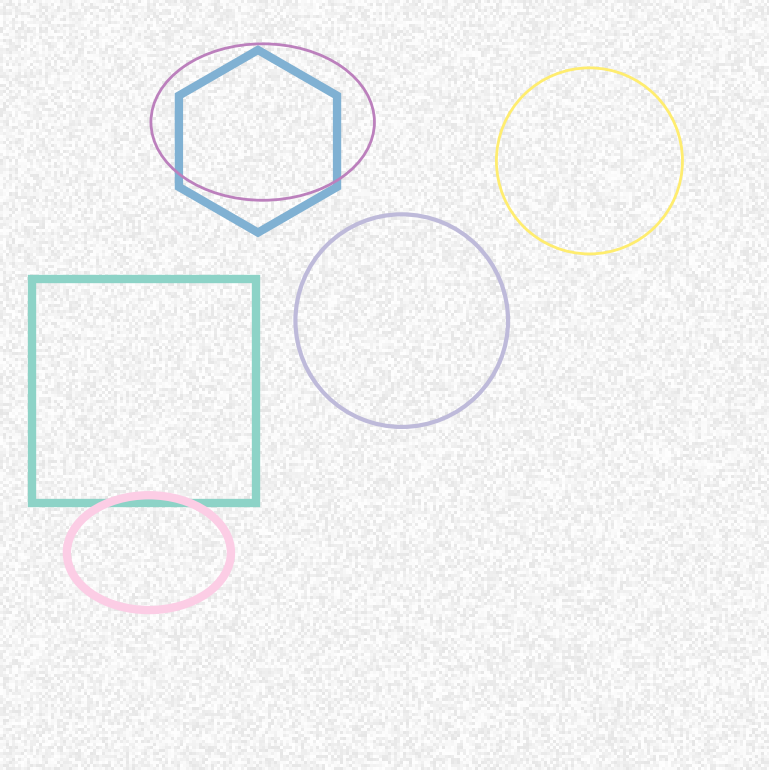[{"shape": "square", "thickness": 3, "radius": 0.73, "center": [0.187, 0.492]}, {"shape": "circle", "thickness": 1.5, "radius": 0.69, "center": [0.522, 0.584]}, {"shape": "hexagon", "thickness": 3, "radius": 0.59, "center": [0.335, 0.817]}, {"shape": "oval", "thickness": 3, "radius": 0.53, "center": [0.193, 0.282]}, {"shape": "oval", "thickness": 1, "radius": 0.73, "center": [0.341, 0.842]}, {"shape": "circle", "thickness": 1, "radius": 0.6, "center": [0.765, 0.791]}]